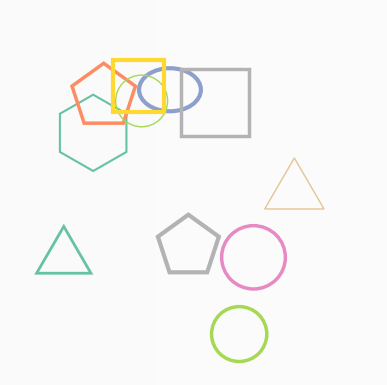[{"shape": "triangle", "thickness": 2, "radius": 0.4, "center": [0.165, 0.331]}, {"shape": "hexagon", "thickness": 1.5, "radius": 0.5, "center": [0.24, 0.655]}, {"shape": "pentagon", "thickness": 2.5, "radius": 0.43, "center": [0.268, 0.75]}, {"shape": "oval", "thickness": 3, "radius": 0.4, "center": [0.439, 0.767]}, {"shape": "circle", "thickness": 2.5, "radius": 0.41, "center": [0.654, 0.332]}, {"shape": "circle", "thickness": 1, "radius": 0.34, "center": [0.365, 0.738]}, {"shape": "circle", "thickness": 2.5, "radius": 0.36, "center": [0.617, 0.132]}, {"shape": "square", "thickness": 3, "radius": 0.33, "center": [0.357, 0.777]}, {"shape": "triangle", "thickness": 1, "radius": 0.44, "center": [0.76, 0.501]}, {"shape": "pentagon", "thickness": 3, "radius": 0.41, "center": [0.486, 0.36]}, {"shape": "square", "thickness": 2.5, "radius": 0.44, "center": [0.555, 0.733]}]